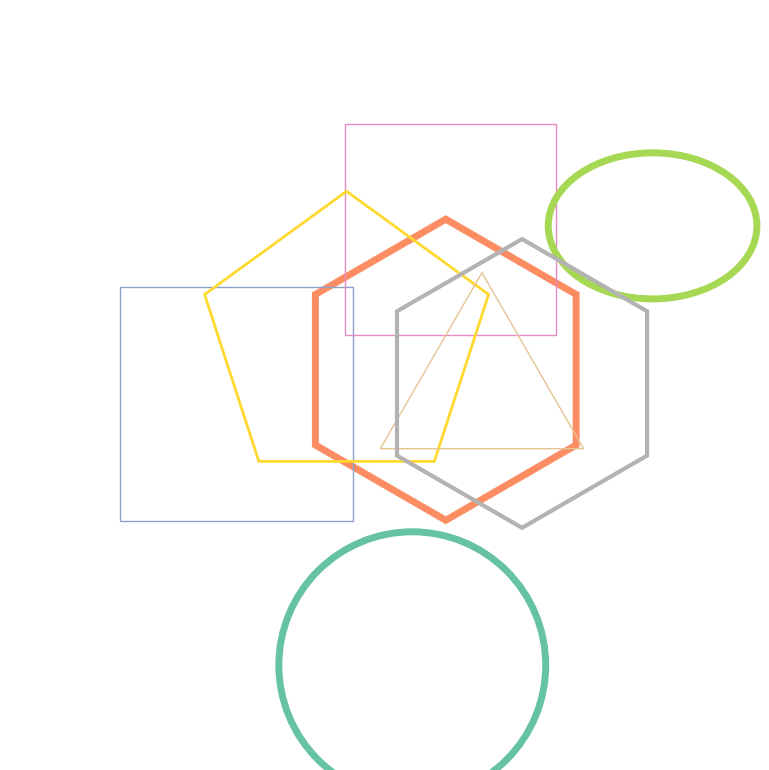[{"shape": "circle", "thickness": 2.5, "radius": 0.87, "center": [0.535, 0.136]}, {"shape": "hexagon", "thickness": 2.5, "radius": 0.98, "center": [0.579, 0.52]}, {"shape": "square", "thickness": 0.5, "radius": 0.76, "center": [0.307, 0.475]}, {"shape": "square", "thickness": 0.5, "radius": 0.69, "center": [0.585, 0.702]}, {"shape": "oval", "thickness": 2.5, "radius": 0.68, "center": [0.848, 0.707]}, {"shape": "pentagon", "thickness": 1, "radius": 0.97, "center": [0.45, 0.558]}, {"shape": "triangle", "thickness": 0.5, "radius": 0.76, "center": [0.626, 0.493]}, {"shape": "hexagon", "thickness": 1.5, "radius": 0.94, "center": [0.678, 0.502]}]